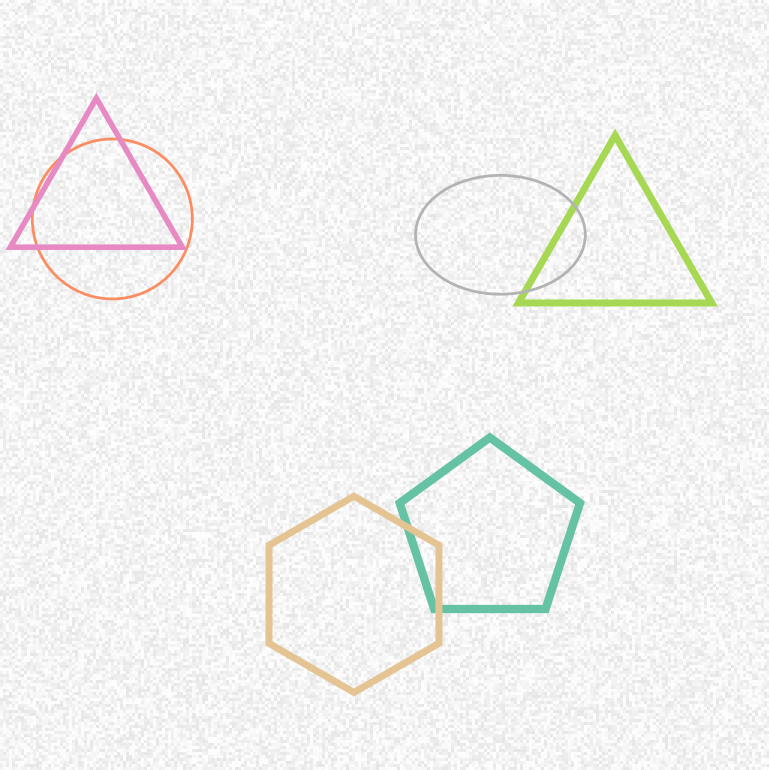[{"shape": "pentagon", "thickness": 3, "radius": 0.62, "center": [0.636, 0.309]}, {"shape": "circle", "thickness": 1, "radius": 0.52, "center": [0.146, 0.716]}, {"shape": "triangle", "thickness": 2, "radius": 0.64, "center": [0.125, 0.743]}, {"shape": "triangle", "thickness": 2.5, "radius": 0.73, "center": [0.799, 0.679]}, {"shape": "hexagon", "thickness": 2.5, "radius": 0.64, "center": [0.46, 0.228]}, {"shape": "oval", "thickness": 1, "radius": 0.55, "center": [0.65, 0.695]}]